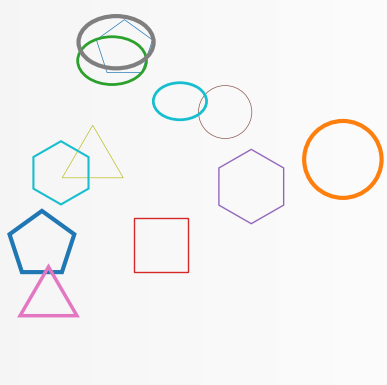[{"shape": "pentagon", "thickness": 0.5, "radius": 0.38, "center": [0.321, 0.873]}, {"shape": "pentagon", "thickness": 3, "radius": 0.44, "center": [0.108, 0.364]}, {"shape": "circle", "thickness": 3, "radius": 0.5, "center": [0.885, 0.586]}, {"shape": "oval", "thickness": 2, "radius": 0.44, "center": [0.289, 0.842]}, {"shape": "square", "thickness": 1, "radius": 0.35, "center": [0.414, 0.365]}, {"shape": "hexagon", "thickness": 1, "radius": 0.48, "center": [0.648, 0.515]}, {"shape": "circle", "thickness": 0.5, "radius": 0.34, "center": [0.581, 0.709]}, {"shape": "triangle", "thickness": 2.5, "radius": 0.42, "center": [0.125, 0.222]}, {"shape": "oval", "thickness": 3, "radius": 0.48, "center": [0.3, 0.89]}, {"shape": "triangle", "thickness": 0.5, "radius": 0.45, "center": [0.239, 0.584]}, {"shape": "oval", "thickness": 2, "radius": 0.34, "center": [0.464, 0.737]}, {"shape": "hexagon", "thickness": 1.5, "radius": 0.41, "center": [0.157, 0.551]}]